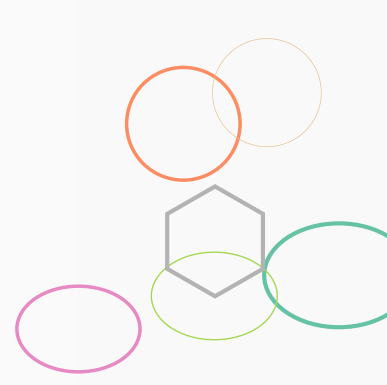[{"shape": "oval", "thickness": 3, "radius": 0.96, "center": [0.874, 0.285]}, {"shape": "circle", "thickness": 2.5, "radius": 0.73, "center": [0.473, 0.678]}, {"shape": "oval", "thickness": 2.5, "radius": 0.79, "center": [0.202, 0.145]}, {"shape": "oval", "thickness": 1, "radius": 0.81, "center": [0.553, 0.231]}, {"shape": "circle", "thickness": 0.5, "radius": 0.7, "center": [0.689, 0.759]}, {"shape": "hexagon", "thickness": 3, "radius": 0.71, "center": [0.555, 0.373]}]